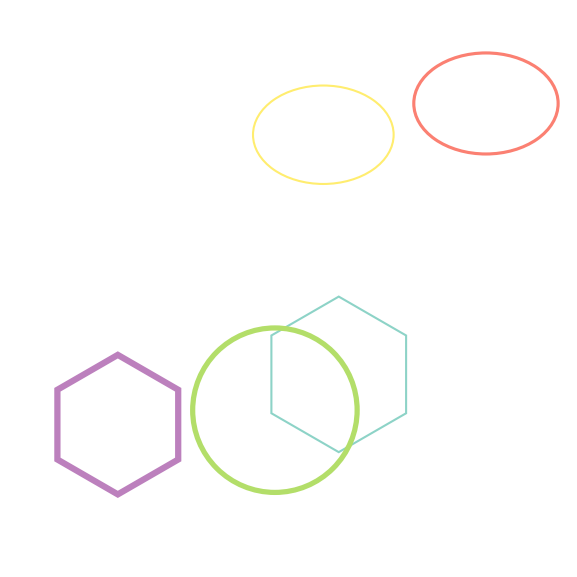[{"shape": "hexagon", "thickness": 1, "radius": 0.67, "center": [0.587, 0.351]}, {"shape": "oval", "thickness": 1.5, "radius": 0.62, "center": [0.841, 0.82]}, {"shape": "circle", "thickness": 2.5, "radius": 0.71, "center": [0.476, 0.289]}, {"shape": "hexagon", "thickness": 3, "radius": 0.6, "center": [0.204, 0.264]}, {"shape": "oval", "thickness": 1, "radius": 0.61, "center": [0.56, 0.766]}]